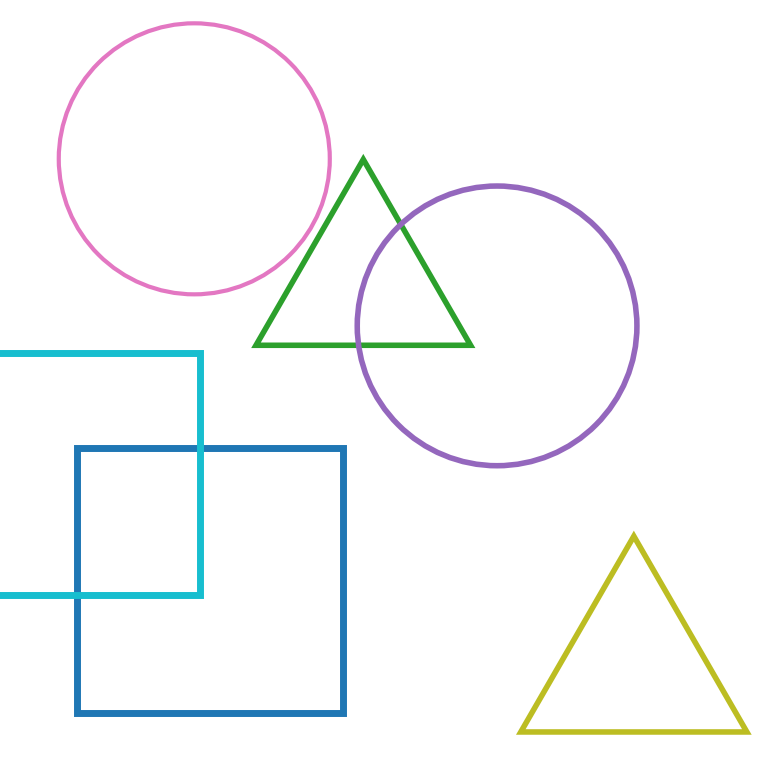[{"shape": "square", "thickness": 2.5, "radius": 0.86, "center": [0.272, 0.246]}, {"shape": "triangle", "thickness": 2, "radius": 0.8, "center": [0.472, 0.632]}, {"shape": "circle", "thickness": 2, "radius": 0.91, "center": [0.646, 0.577]}, {"shape": "circle", "thickness": 1.5, "radius": 0.88, "center": [0.252, 0.794]}, {"shape": "triangle", "thickness": 2, "radius": 0.85, "center": [0.823, 0.134]}, {"shape": "square", "thickness": 2.5, "radius": 0.79, "center": [0.102, 0.384]}]